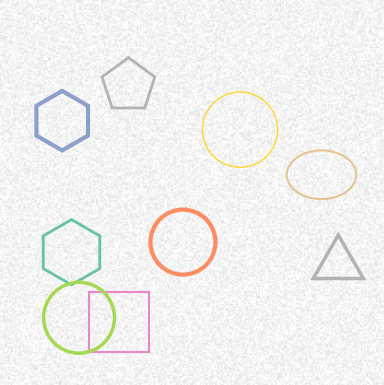[{"shape": "hexagon", "thickness": 2, "radius": 0.42, "center": [0.186, 0.345]}, {"shape": "circle", "thickness": 3, "radius": 0.42, "center": [0.475, 0.371]}, {"shape": "hexagon", "thickness": 3, "radius": 0.39, "center": [0.162, 0.687]}, {"shape": "square", "thickness": 1.5, "radius": 0.39, "center": [0.31, 0.165]}, {"shape": "circle", "thickness": 2.5, "radius": 0.46, "center": [0.205, 0.175]}, {"shape": "circle", "thickness": 1, "radius": 0.49, "center": [0.624, 0.663]}, {"shape": "oval", "thickness": 1.5, "radius": 0.45, "center": [0.835, 0.546]}, {"shape": "triangle", "thickness": 2.5, "radius": 0.38, "center": [0.879, 0.314]}, {"shape": "pentagon", "thickness": 2, "radius": 0.36, "center": [0.334, 0.778]}]